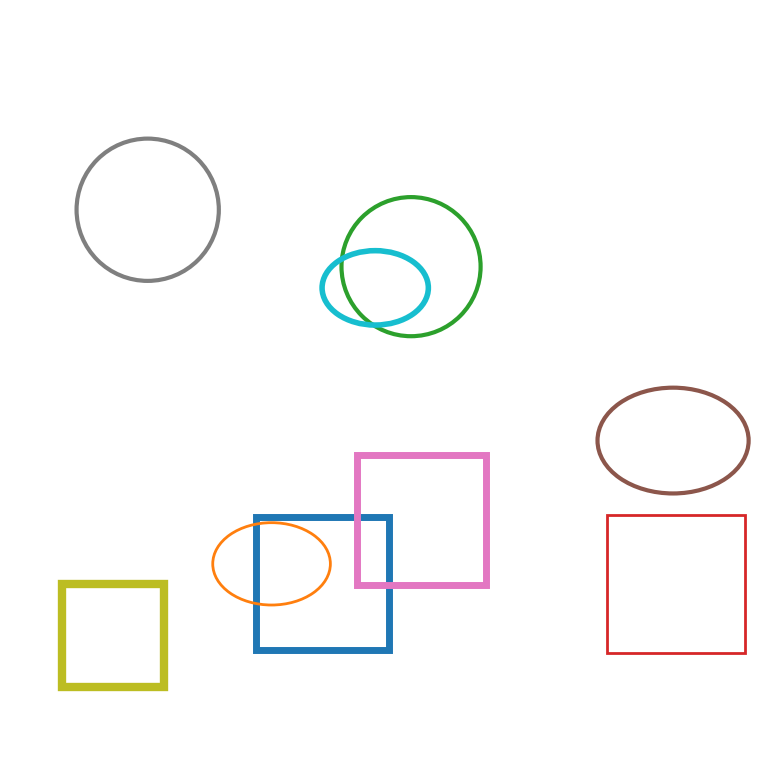[{"shape": "square", "thickness": 2.5, "radius": 0.43, "center": [0.419, 0.242]}, {"shape": "oval", "thickness": 1, "radius": 0.38, "center": [0.353, 0.268]}, {"shape": "circle", "thickness": 1.5, "radius": 0.45, "center": [0.534, 0.654]}, {"shape": "square", "thickness": 1, "radius": 0.45, "center": [0.878, 0.241]}, {"shape": "oval", "thickness": 1.5, "radius": 0.49, "center": [0.874, 0.428]}, {"shape": "square", "thickness": 2.5, "radius": 0.42, "center": [0.547, 0.325]}, {"shape": "circle", "thickness": 1.5, "radius": 0.46, "center": [0.192, 0.728]}, {"shape": "square", "thickness": 3, "radius": 0.33, "center": [0.147, 0.175]}, {"shape": "oval", "thickness": 2, "radius": 0.35, "center": [0.487, 0.626]}]